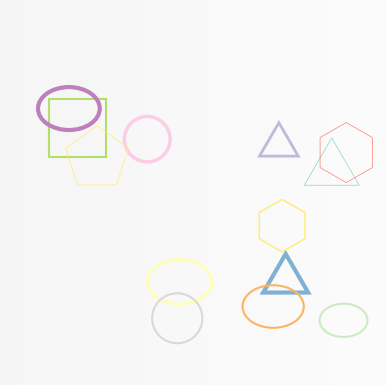[{"shape": "triangle", "thickness": 0.5, "radius": 0.41, "center": [0.856, 0.56]}, {"shape": "oval", "thickness": 2, "radius": 0.41, "center": [0.464, 0.268]}, {"shape": "triangle", "thickness": 2, "radius": 0.29, "center": [0.72, 0.623]}, {"shape": "hexagon", "thickness": 0.5, "radius": 0.39, "center": [0.894, 0.604]}, {"shape": "triangle", "thickness": 3, "radius": 0.33, "center": [0.737, 0.274]}, {"shape": "oval", "thickness": 1.5, "radius": 0.4, "center": [0.705, 0.204]}, {"shape": "square", "thickness": 1.5, "radius": 0.37, "center": [0.2, 0.667]}, {"shape": "circle", "thickness": 2.5, "radius": 0.29, "center": [0.38, 0.638]}, {"shape": "circle", "thickness": 1.5, "radius": 0.32, "center": [0.457, 0.173]}, {"shape": "oval", "thickness": 3, "radius": 0.4, "center": [0.178, 0.718]}, {"shape": "oval", "thickness": 1.5, "radius": 0.31, "center": [0.887, 0.168]}, {"shape": "pentagon", "thickness": 0.5, "radius": 0.43, "center": [0.251, 0.588]}, {"shape": "hexagon", "thickness": 1, "radius": 0.34, "center": [0.728, 0.414]}]